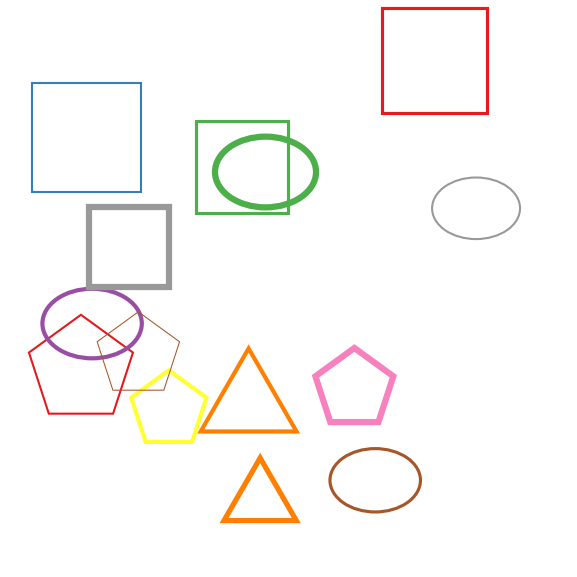[{"shape": "square", "thickness": 1.5, "radius": 0.45, "center": [0.752, 0.894]}, {"shape": "pentagon", "thickness": 1, "radius": 0.47, "center": [0.14, 0.359]}, {"shape": "square", "thickness": 1, "radius": 0.47, "center": [0.15, 0.761]}, {"shape": "square", "thickness": 1.5, "radius": 0.4, "center": [0.419, 0.71]}, {"shape": "oval", "thickness": 3, "radius": 0.44, "center": [0.46, 0.701]}, {"shape": "oval", "thickness": 2, "radius": 0.43, "center": [0.159, 0.439]}, {"shape": "triangle", "thickness": 2.5, "radius": 0.36, "center": [0.45, 0.134]}, {"shape": "triangle", "thickness": 2, "radius": 0.48, "center": [0.43, 0.3]}, {"shape": "pentagon", "thickness": 2, "radius": 0.34, "center": [0.292, 0.289]}, {"shape": "pentagon", "thickness": 0.5, "radius": 0.38, "center": [0.24, 0.384]}, {"shape": "oval", "thickness": 1.5, "radius": 0.39, "center": [0.65, 0.167]}, {"shape": "pentagon", "thickness": 3, "radius": 0.35, "center": [0.614, 0.326]}, {"shape": "oval", "thickness": 1, "radius": 0.38, "center": [0.824, 0.638]}, {"shape": "square", "thickness": 3, "radius": 0.34, "center": [0.224, 0.572]}]